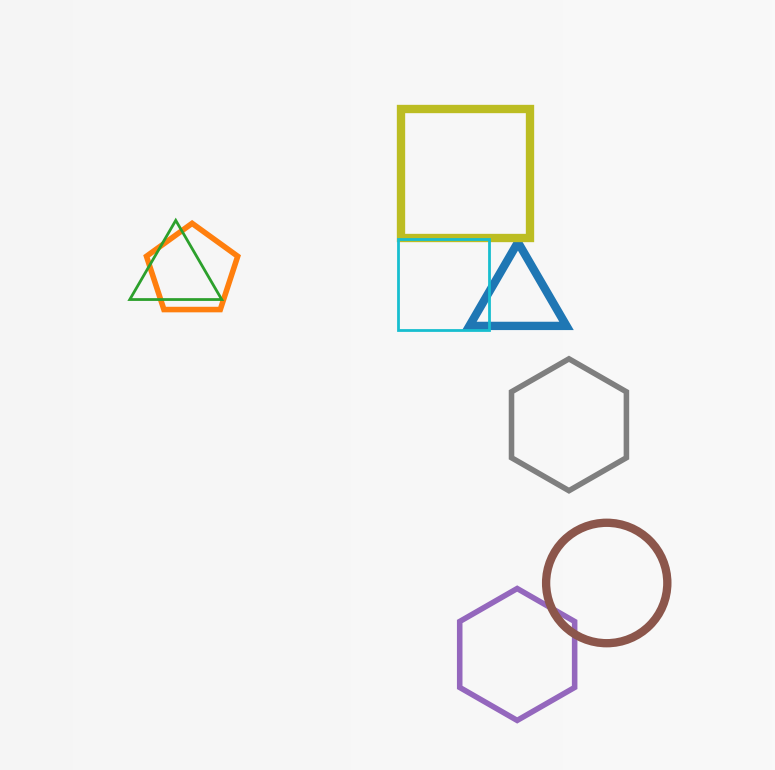[{"shape": "triangle", "thickness": 3, "radius": 0.36, "center": [0.668, 0.613]}, {"shape": "pentagon", "thickness": 2, "radius": 0.31, "center": [0.248, 0.648]}, {"shape": "triangle", "thickness": 1, "radius": 0.34, "center": [0.227, 0.645]}, {"shape": "hexagon", "thickness": 2, "radius": 0.43, "center": [0.667, 0.15]}, {"shape": "circle", "thickness": 3, "radius": 0.39, "center": [0.783, 0.243]}, {"shape": "hexagon", "thickness": 2, "radius": 0.43, "center": [0.734, 0.448]}, {"shape": "square", "thickness": 3, "radius": 0.42, "center": [0.601, 0.775]}, {"shape": "square", "thickness": 1, "radius": 0.29, "center": [0.573, 0.631]}]